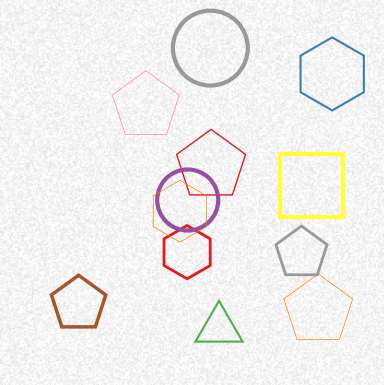[{"shape": "hexagon", "thickness": 2, "radius": 0.35, "center": [0.486, 0.345]}, {"shape": "pentagon", "thickness": 1, "radius": 0.47, "center": [0.548, 0.57]}, {"shape": "hexagon", "thickness": 1.5, "radius": 0.47, "center": [0.863, 0.808]}, {"shape": "triangle", "thickness": 1.5, "radius": 0.35, "center": [0.569, 0.148]}, {"shape": "circle", "thickness": 3, "radius": 0.4, "center": [0.488, 0.481]}, {"shape": "hexagon", "thickness": 0.5, "radius": 0.4, "center": [0.467, 0.451]}, {"shape": "pentagon", "thickness": 0.5, "radius": 0.47, "center": [0.827, 0.195]}, {"shape": "square", "thickness": 3, "radius": 0.41, "center": [0.809, 0.518]}, {"shape": "pentagon", "thickness": 2.5, "radius": 0.37, "center": [0.204, 0.211]}, {"shape": "pentagon", "thickness": 0.5, "radius": 0.46, "center": [0.379, 0.725]}, {"shape": "pentagon", "thickness": 2, "radius": 0.35, "center": [0.783, 0.343]}, {"shape": "circle", "thickness": 3, "radius": 0.49, "center": [0.546, 0.875]}]